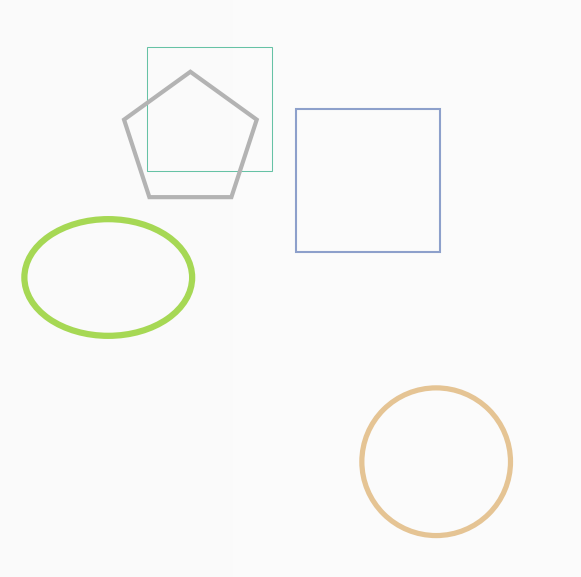[{"shape": "square", "thickness": 0.5, "radius": 0.54, "center": [0.36, 0.81]}, {"shape": "square", "thickness": 1, "radius": 0.62, "center": [0.634, 0.686]}, {"shape": "oval", "thickness": 3, "radius": 0.72, "center": [0.186, 0.519]}, {"shape": "circle", "thickness": 2.5, "radius": 0.64, "center": [0.75, 0.2]}, {"shape": "pentagon", "thickness": 2, "radius": 0.6, "center": [0.328, 0.755]}]